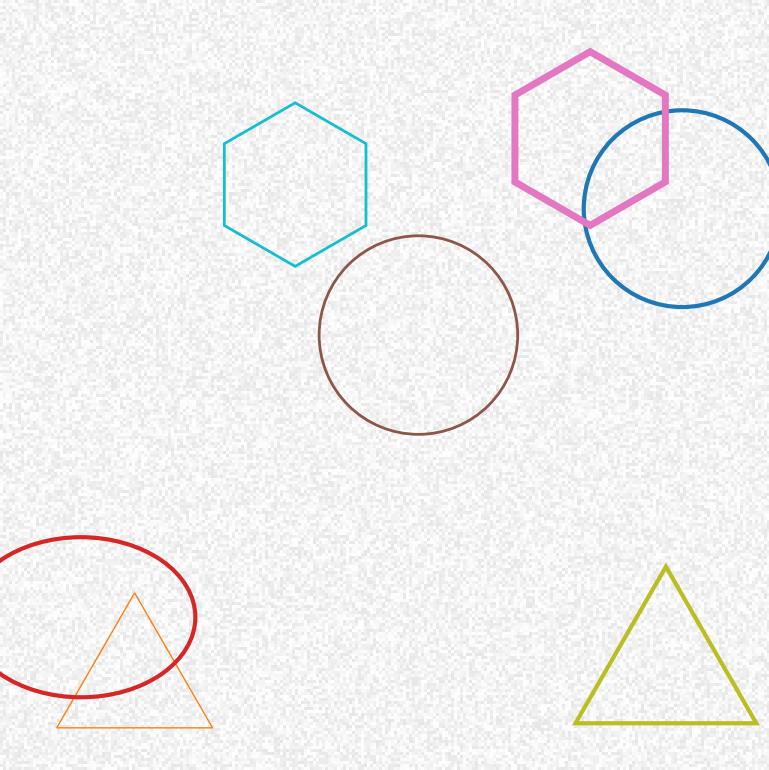[{"shape": "circle", "thickness": 1.5, "radius": 0.64, "center": [0.886, 0.729]}, {"shape": "triangle", "thickness": 0.5, "radius": 0.58, "center": [0.175, 0.113]}, {"shape": "oval", "thickness": 1.5, "radius": 0.74, "center": [0.105, 0.198]}, {"shape": "circle", "thickness": 1, "radius": 0.64, "center": [0.543, 0.565]}, {"shape": "hexagon", "thickness": 2.5, "radius": 0.56, "center": [0.766, 0.82]}, {"shape": "triangle", "thickness": 1.5, "radius": 0.68, "center": [0.865, 0.129]}, {"shape": "hexagon", "thickness": 1, "radius": 0.53, "center": [0.383, 0.76]}]